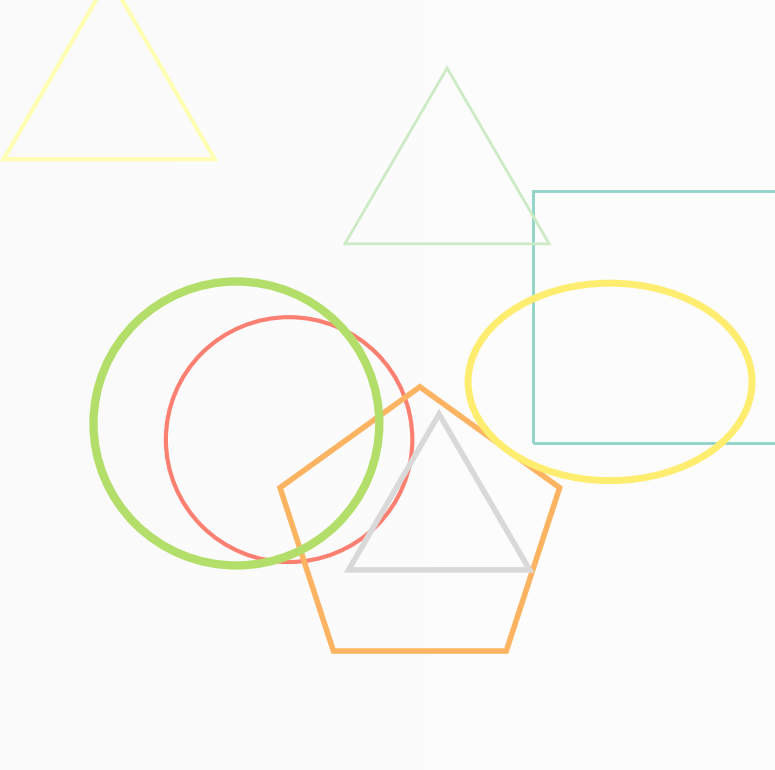[{"shape": "square", "thickness": 1, "radius": 0.82, "center": [0.852, 0.588]}, {"shape": "triangle", "thickness": 1.5, "radius": 0.79, "center": [0.141, 0.872]}, {"shape": "circle", "thickness": 1.5, "radius": 0.79, "center": [0.373, 0.429]}, {"shape": "pentagon", "thickness": 2, "radius": 0.95, "center": [0.542, 0.308]}, {"shape": "circle", "thickness": 3, "radius": 0.92, "center": [0.305, 0.45]}, {"shape": "triangle", "thickness": 2, "radius": 0.67, "center": [0.567, 0.327]}, {"shape": "triangle", "thickness": 1, "radius": 0.76, "center": [0.577, 0.759]}, {"shape": "oval", "thickness": 2.5, "radius": 0.92, "center": [0.787, 0.504]}]